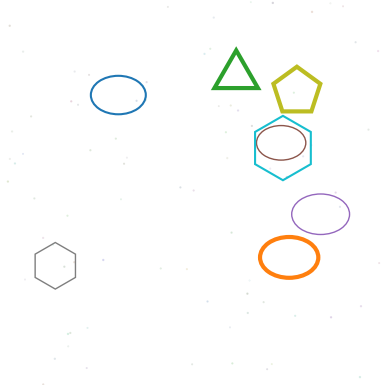[{"shape": "oval", "thickness": 1.5, "radius": 0.36, "center": [0.307, 0.753]}, {"shape": "oval", "thickness": 3, "radius": 0.38, "center": [0.751, 0.331]}, {"shape": "triangle", "thickness": 3, "radius": 0.33, "center": [0.614, 0.804]}, {"shape": "oval", "thickness": 1, "radius": 0.38, "center": [0.833, 0.444]}, {"shape": "oval", "thickness": 1, "radius": 0.32, "center": [0.73, 0.629]}, {"shape": "hexagon", "thickness": 1, "radius": 0.3, "center": [0.144, 0.31]}, {"shape": "pentagon", "thickness": 3, "radius": 0.32, "center": [0.771, 0.763]}, {"shape": "hexagon", "thickness": 1.5, "radius": 0.42, "center": [0.735, 0.615]}]